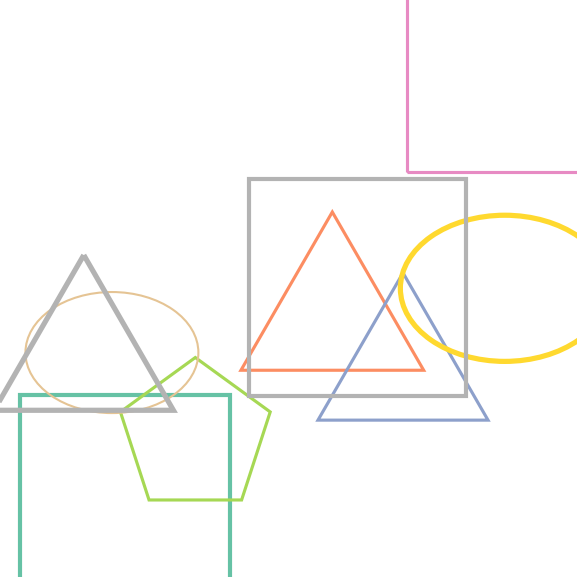[{"shape": "square", "thickness": 2, "radius": 0.91, "center": [0.217, 0.133]}, {"shape": "triangle", "thickness": 1.5, "radius": 0.91, "center": [0.575, 0.449]}, {"shape": "triangle", "thickness": 1.5, "radius": 0.85, "center": [0.698, 0.357]}, {"shape": "square", "thickness": 1.5, "radius": 0.78, "center": [0.862, 0.858]}, {"shape": "pentagon", "thickness": 1.5, "radius": 0.68, "center": [0.338, 0.244]}, {"shape": "oval", "thickness": 2.5, "radius": 0.9, "center": [0.874, 0.5]}, {"shape": "oval", "thickness": 1, "radius": 0.75, "center": [0.194, 0.389]}, {"shape": "triangle", "thickness": 2.5, "radius": 0.9, "center": [0.145, 0.378]}, {"shape": "square", "thickness": 2, "radius": 0.94, "center": [0.619, 0.501]}]